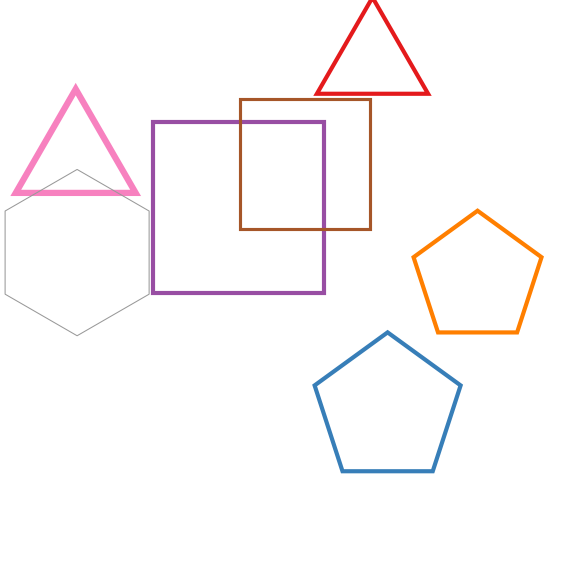[{"shape": "triangle", "thickness": 2, "radius": 0.56, "center": [0.645, 0.892]}, {"shape": "pentagon", "thickness": 2, "radius": 0.66, "center": [0.671, 0.291]}, {"shape": "square", "thickness": 2, "radius": 0.74, "center": [0.413, 0.64]}, {"shape": "pentagon", "thickness": 2, "radius": 0.58, "center": [0.827, 0.518]}, {"shape": "square", "thickness": 1.5, "radius": 0.56, "center": [0.528, 0.716]}, {"shape": "triangle", "thickness": 3, "radius": 0.6, "center": [0.131, 0.725]}, {"shape": "hexagon", "thickness": 0.5, "radius": 0.72, "center": [0.134, 0.562]}]